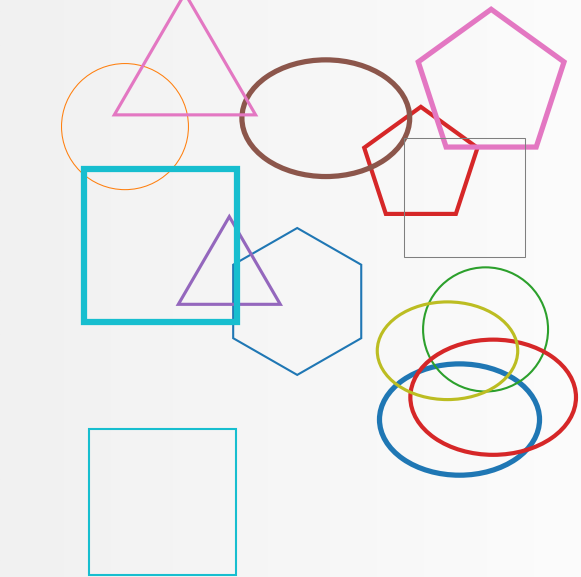[{"shape": "oval", "thickness": 2.5, "radius": 0.69, "center": [0.791, 0.273]}, {"shape": "hexagon", "thickness": 1, "radius": 0.64, "center": [0.511, 0.477]}, {"shape": "circle", "thickness": 0.5, "radius": 0.55, "center": [0.215, 0.78]}, {"shape": "circle", "thickness": 1, "radius": 0.54, "center": [0.835, 0.429]}, {"shape": "pentagon", "thickness": 2, "radius": 0.51, "center": [0.724, 0.712]}, {"shape": "oval", "thickness": 2, "radius": 0.71, "center": [0.848, 0.311]}, {"shape": "triangle", "thickness": 1.5, "radius": 0.51, "center": [0.395, 0.523]}, {"shape": "oval", "thickness": 2.5, "radius": 0.72, "center": [0.561, 0.794]}, {"shape": "pentagon", "thickness": 2.5, "radius": 0.66, "center": [0.845, 0.851]}, {"shape": "triangle", "thickness": 1.5, "radius": 0.7, "center": [0.318, 0.87]}, {"shape": "square", "thickness": 0.5, "radius": 0.52, "center": [0.799, 0.657]}, {"shape": "oval", "thickness": 1.5, "radius": 0.6, "center": [0.77, 0.392]}, {"shape": "square", "thickness": 3, "radius": 0.66, "center": [0.276, 0.574]}, {"shape": "square", "thickness": 1, "radius": 0.63, "center": [0.28, 0.13]}]